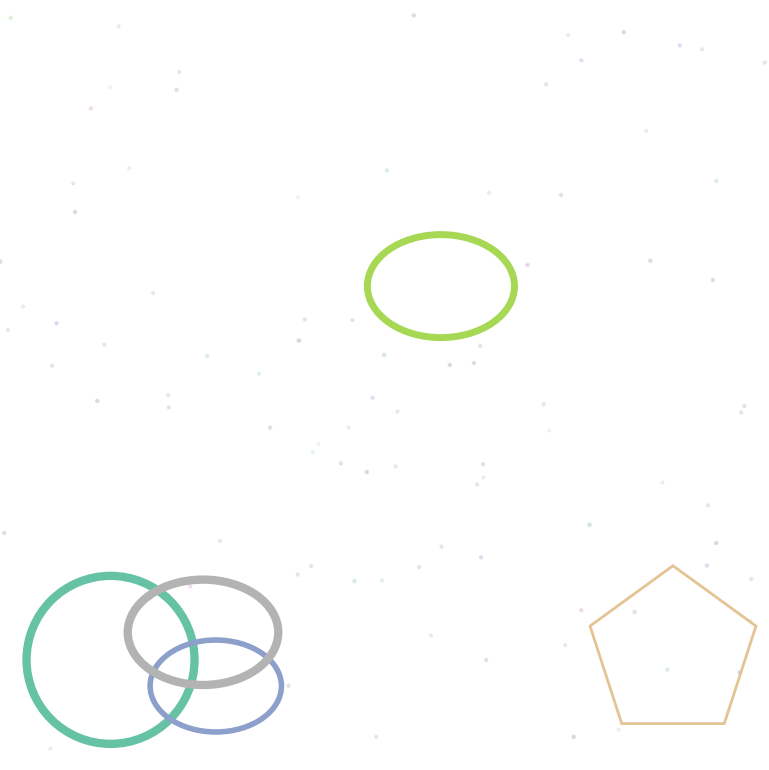[{"shape": "circle", "thickness": 3, "radius": 0.55, "center": [0.144, 0.143]}, {"shape": "oval", "thickness": 2, "radius": 0.43, "center": [0.28, 0.109]}, {"shape": "oval", "thickness": 2.5, "radius": 0.48, "center": [0.573, 0.628]}, {"shape": "pentagon", "thickness": 1, "radius": 0.57, "center": [0.874, 0.152]}, {"shape": "oval", "thickness": 3, "radius": 0.49, "center": [0.264, 0.179]}]